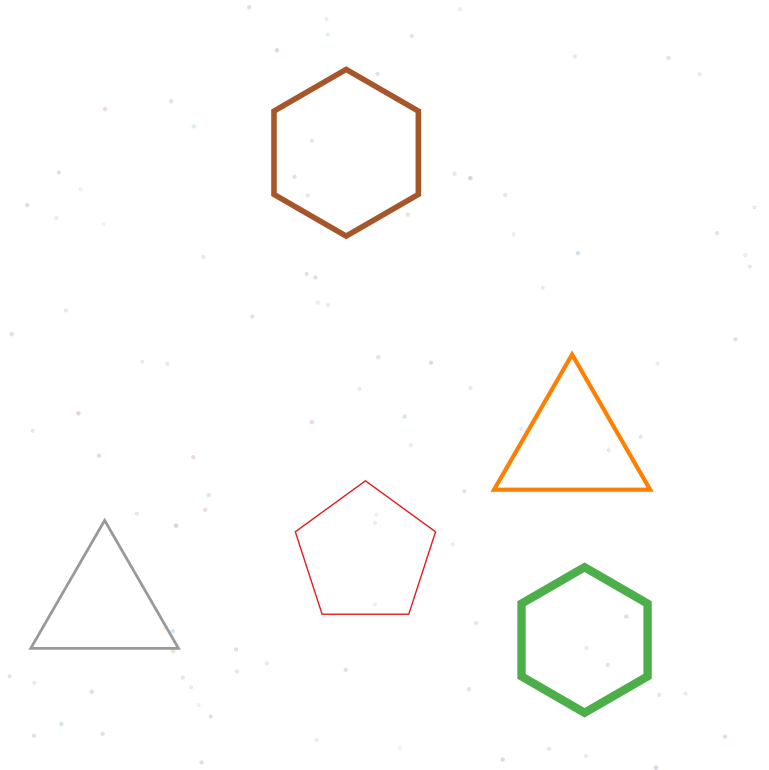[{"shape": "pentagon", "thickness": 0.5, "radius": 0.48, "center": [0.475, 0.28]}, {"shape": "hexagon", "thickness": 3, "radius": 0.47, "center": [0.759, 0.169]}, {"shape": "triangle", "thickness": 1.5, "radius": 0.59, "center": [0.743, 0.423]}, {"shape": "hexagon", "thickness": 2, "radius": 0.54, "center": [0.45, 0.802]}, {"shape": "triangle", "thickness": 1, "radius": 0.55, "center": [0.136, 0.213]}]